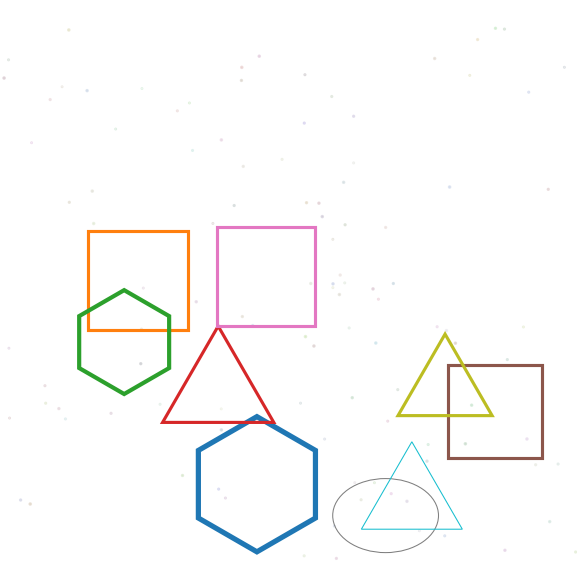[{"shape": "hexagon", "thickness": 2.5, "radius": 0.59, "center": [0.445, 0.161]}, {"shape": "square", "thickness": 1.5, "radius": 0.43, "center": [0.239, 0.513]}, {"shape": "hexagon", "thickness": 2, "radius": 0.45, "center": [0.215, 0.407]}, {"shape": "triangle", "thickness": 1.5, "radius": 0.56, "center": [0.378, 0.323]}, {"shape": "square", "thickness": 1.5, "radius": 0.41, "center": [0.858, 0.286]}, {"shape": "square", "thickness": 1.5, "radius": 0.43, "center": [0.461, 0.521]}, {"shape": "oval", "thickness": 0.5, "radius": 0.46, "center": [0.668, 0.106]}, {"shape": "triangle", "thickness": 1.5, "radius": 0.47, "center": [0.771, 0.326]}, {"shape": "triangle", "thickness": 0.5, "radius": 0.5, "center": [0.713, 0.133]}]